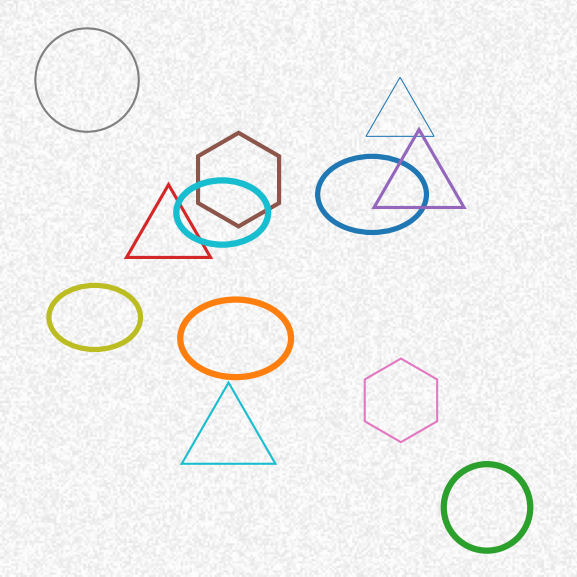[{"shape": "oval", "thickness": 2.5, "radius": 0.47, "center": [0.644, 0.663]}, {"shape": "triangle", "thickness": 0.5, "radius": 0.34, "center": [0.693, 0.797]}, {"shape": "oval", "thickness": 3, "radius": 0.48, "center": [0.408, 0.413]}, {"shape": "circle", "thickness": 3, "radius": 0.37, "center": [0.843, 0.121]}, {"shape": "triangle", "thickness": 1.5, "radius": 0.42, "center": [0.292, 0.595]}, {"shape": "triangle", "thickness": 1.5, "radius": 0.45, "center": [0.726, 0.685]}, {"shape": "hexagon", "thickness": 2, "radius": 0.41, "center": [0.413, 0.688]}, {"shape": "hexagon", "thickness": 1, "radius": 0.36, "center": [0.694, 0.306]}, {"shape": "circle", "thickness": 1, "radius": 0.45, "center": [0.151, 0.86]}, {"shape": "oval", "thickness": 2.5, "radius": 0.4, "center": [0.164, 0.449]}, {"shape": "oval", "thickness": 3, "radius": 0.4, "center": [0.385, 0.631]}, {"shape": "triangle", "thickness": 1, "radius": 0.47, "center": [0.396, 0.243]}]